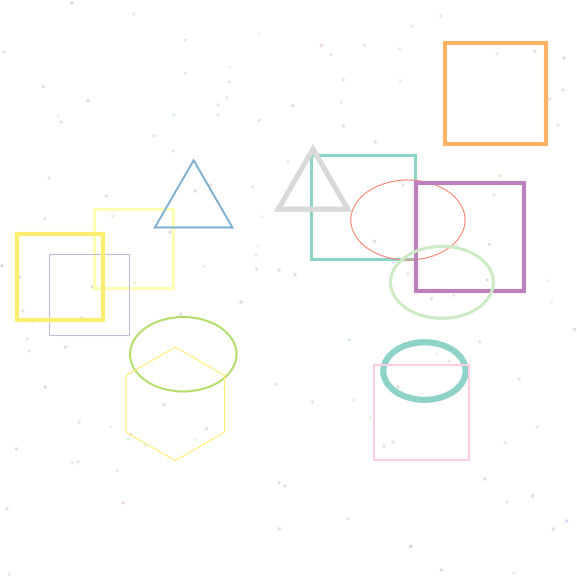[{"shape": "oval", "thickness": 3, "radius": 0.36, "center": [0.735, 0.357]}, {"shape": "square", "thickness": 1.5, "radius": 0.45, "center": [0.628, 0.641]}, {"shape": "square", "thickness": 1.5, "radius": 0.34, "center": [0.231, 0.569]}, {"shape": "square", "thickness": 0.5, "radius": 0.35, "center": [0.154, 0.489]}, {"shape": "oval", "thickness": 0.5, "radius": 0.49, "center": [0.706, 0.618]}, {"shape": "triangle", "thickness": 1, "radius": 0.39, "center": [0.335, 0.644]}, {"shape": "square", "thickness": 2, "radius": 0.44, "center": [0.858, 0.836]}, {"shape": "oval", "thickness": 1, "radius": 0.46, "center": [0.317, 0.386]}, {"shape": "square", "thickness": 1, "radius": 0.41, "center": [0.73, 0.285]}, {"shape": "triangle", "thickness": 2.5, "radius": 0.35, "center": [0.542, 0.672]}, {"shape": "square", "thickness": 2, "radius": 0.47, "center": [0.813, 0.588]}, {"shape": "oval", "thickness": 1.5, "radius": 0.45, "center": [0.765, 0.51]}, {"shape": "hexagon", "thickness": 0.5, "radius": 0.49, "center": [0.304, 0.3]}, {"shape": "square", "thickness": 2, "radius": 0.37, "center": [0.104, 0.519]}]